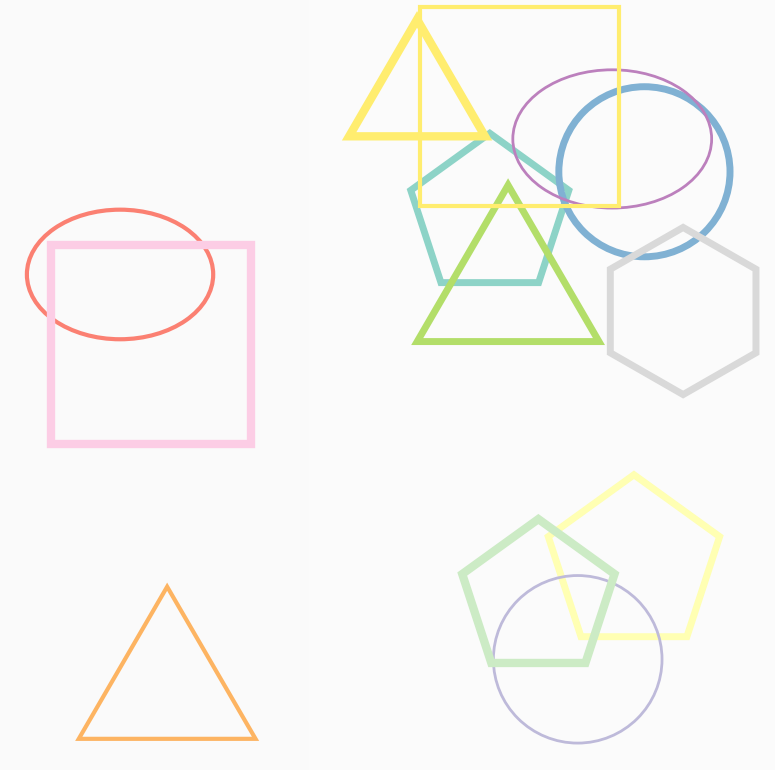[{"shape": "pentagon", "thickness": 2.5, "radius": 0.54, "center": [0.632, 0.72]}, {"shape": "pentagon", "thickness": 2.5, "radius": 0.58, "center": [0.818, 0.267]}, {"shape": "circle", "thickness": 1, "radius": 0.54, "center": [0.745, 0.144]}, {"shape": "oval", "thickness": 1.5, "radius": 0.6, "center": [0.155, 0.644]}, {"shape": "circle", "thickness": 2.5, "radius": 0.55, "center": [0.832, 0.777]}, {"shape": "triangle", "thickness": 1.5, "radius": 0.66, "center": [0.216, 0.106]}, {"shape": "triangle", "thickness": 2.5, "radius": 0.68, "center": [0.656, 0.624]}, {"shape": "square", "thickness": 3, "radius": 0.65, "center": [0.195, 0.553]}, {"shape": "hexagon", "thickness": 2.5, "radius": 0.54, "center": [0.881, 0.596]}, {"shape": "oval", "thickness": 1, "radius": 0.64, "center": [0.79, 0.82]}, {"shape": "pentagon", "thickness": 3, "radius": 0.52, "center": [0.695, 0.223]}, {"shape": "square", "thickness": 1.5, "radius": 0.64, "center": [0.67, 0.862]}, {"shape": "triangle", "thickness": 3, "radius": 0.51, "center": [0.538, 0.874]}]